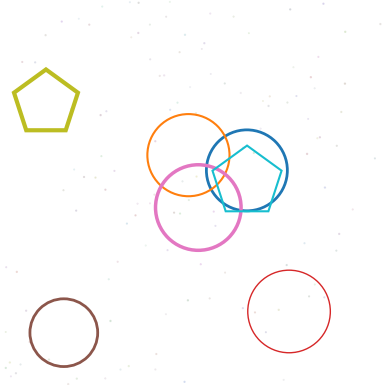[{"shape": "circle", "thickness": 2, "radius": 0.53, "center": [0.641, 0.558]}, {"shape": "circle", "thickness": 1.5, "radius": 0.53, "center": [0.489, 0.597]}, {"shape": "circle", "thickness": 1, "radius": 0.54, "center": [0.751, 0.191]}, {"shape": "circle", "thickness": 2, "radius": 0.44, "center": [0.166, 0.136]}, {"shape": "circle", "thickness": 2.5, "radius": 0.56, "center": [0.515, 0.461]}, {"shape": "pentagon", "thickness": 3, "radius": 0.44, "center": [0.119, 0.732]}, {"shape": "pentagon", "thickness": 1.5, "radius": 0.47, "center": [0.642, 0.528]}]